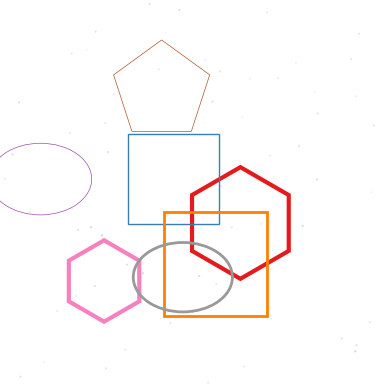[{"shape": "hexagon", "thickness": 3, "radius": 0.73, "center": [0.624, 0.421]}, {"shape": "square", "thickness": 1, "radius": 0.59, "center": [0.451, 0.536]}, {"shape": "oval", "thickness": 0.5, "radius": 0.66, "center": [0.105, 0.535]}, {"shape": "square", "thickness": 2, "radius": 0.67, "center": [0.56, 0.314]}, {"shape": "pentagon", "thickness": 0.5, "radius": 0.66, "center": [0.42, 0.765]}, {"shape": "hexagon", "thickness": 3, "radius": 0.53, "center": [0.27, 0.27]}, {"shape": "oval", "thickness": 2, "radius": 0.64, "center": [0.475, 0.28]}]